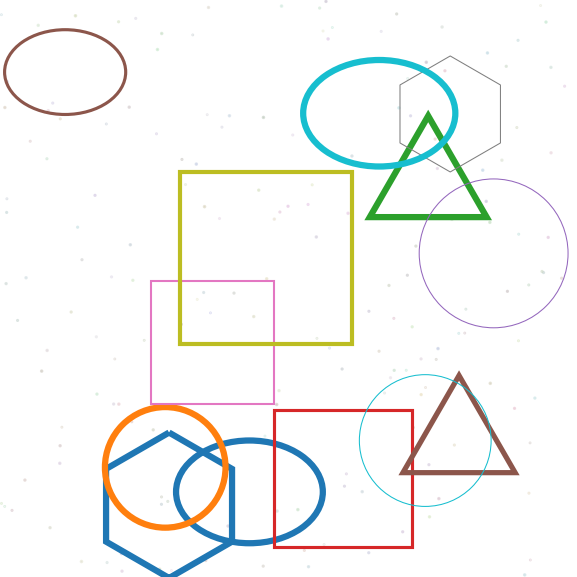[{"shape": "oval", "thickness": 3, "radius": 0.64, "center": [0.432, 0.147]}, {"shape": "hexagon", "thickness": 3, "radius": 0.63, "center": [0.293, 0.124]}, {"shape": "circle", "thickness": 3, "radius": 0.52, "center": [0.286, 0.19]}, {"shape": "triangle", "thickness": 3, "radius": 0.58, "center": [0.741, 0.682]}, {"shape": "square", "thickness": 1.5, "radius": 0.6, "center": [0.595, 0.171]}, {"shape": "circle", "thickness": 0.5, "radius": 0.64, "center": [0.855, 0.56]}, {"shape": "oval", "thickness": 1.5, "radius": 0.52, "center": [0.113, 0.874]}, {"shape": "triangle", "thickness": 2.5, "radius": 0.56, "center": [0.795, 0.237]}, {"shape": "square", "thickness": 1, "radius": 0.53, "center": [0.368, 0.406]}, {"shape": "hexagon", "thickness": 0.5, "radius": 0.5, "center": [0.78, 0.802]}, {"shape": "square", "thickness": 2, "radius": 0.75, "center": [0.461, 0.552]}, {"shape": "oval", "thickness": 3, "radius": 0.66, "center": [0.657, 0.803]}, {"shape": "circle", "thickness": 0.5, "radius": 0.57, "center": [0.736, 0.236]}]